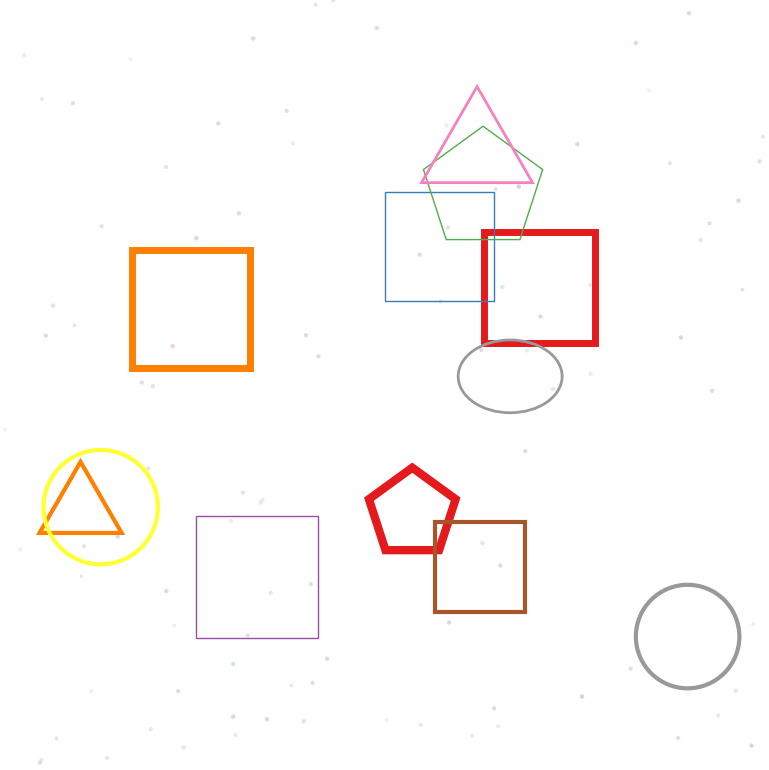[{"shape": "pentagon", "thickness": 3, "radius": 0.3, "center": [0.535, 0.333]}, {"shape": "square", "thickness": 2.5, "radius": 0.36, "center": [0.701, 0.627]}, {"shape": "square", "thickness": 0.5, "radius": 0.36, "center": [0.571, 0.68]}, {"shape": "pentagon", "thickness": 0.5, "radius": 0.41, "center": [0.627, 0.755]}, {"shape": "square", "thickness": 0.5, "radius": 0.39, "center": [0.334, 0.251]}, {"shape": "square", "thickness": 2.5, "radius": 0.38, "center": [0.248, 0.598]}, {"shape": "triangle", "thickness": 1.5, "radius": 0.31, "center": [0.105, 0.339]}, {"shape": "circle", "thickness": 1.5, "radius": 0.37, "center": [0.131, 0.341]}, {"shape": "square", "thickness": 1.5, "radius": 0.29, "center": [0.623, 0.264]}, {"shape": "triangle", "thickness": 1, "radius": 0.42, "center": [0.62, 0.804]}, {"shape": "circle", "thickness": 1.5, "radius": 0.34, "center": [0.893, 0.173]}, {"shape": "oval", "thickness": 1, "radius": 0.34, "center": [0.663, 0.511]}]